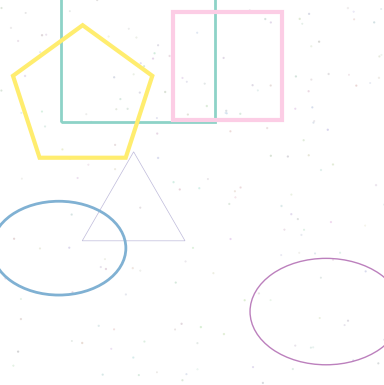[{"shape": "square", "thickness": 2, "radius": 1.0, "center": [0.359, 0.882]}, {"shape": "triangle", "thickness": 0.5, "radius": 0.77, "center": [0.347, 0.452]}, {"shape": "oval", "thickness": 2, "radius": 0.87, "center": [0.153, 0.355]}, {"shape": "square", "thickness": 3, "radius": 0.7, "center": [0.591, 0.828]}, {"shape": "oval", "thickness": 1, "radius": 0.99, "center": [0.847, 0.191]}, {"shape": "pentagon", "thickness": 3, "radius": 0.95, "center": [0.215, 0.744]}]